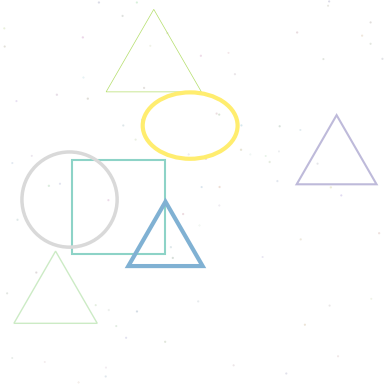[{"shape": "square", "thickness": 1.5, "radius": 0.61, "center": [0.308, 0.462]}, {"shape": "triangle", "thickness": 1.5, "radius": 0.6, "center": [0.874, 0.581]}, {"shape": "triangle", "thickness": 3, "radius": 0.56, "center": [0.43, 0.365]}, {"shape": "triangle", "thickness": 0.5, "radius": 0.71, "center": [0.399, 0.833]}, {"shape": "circle", "thickness": 2.5, "radius": 0.62, "center": [0.181, 0.482]}, {"shape": "triangle", "thickness": 1, "radius": 0.62, "center": [0.144, 0.223]}, {"shape": "oval", "thickness": 3, "radius": 0.62, "center": [0.494, 0.674]}]